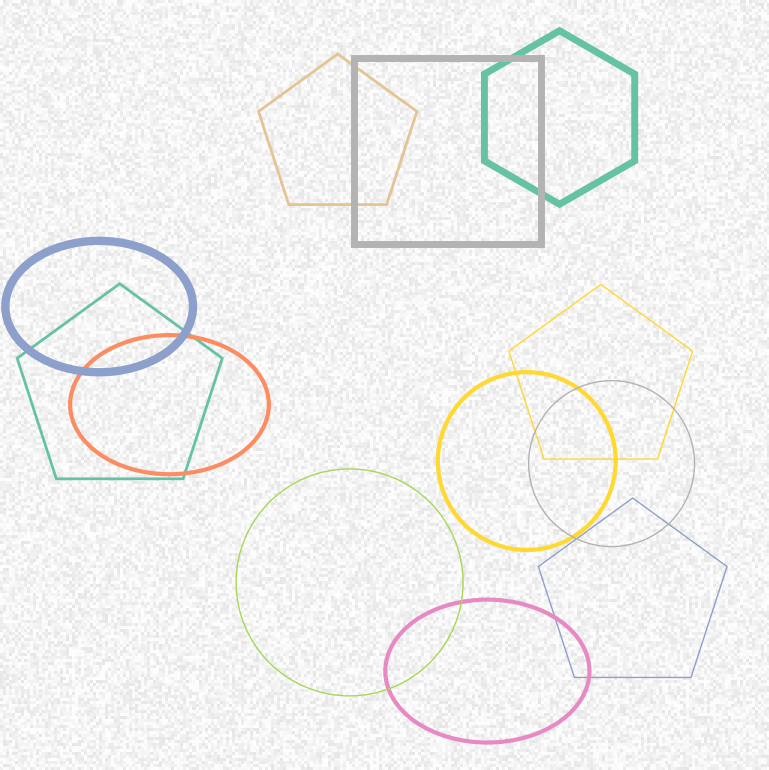[{"shape": "hexagon", "thickness": 2.5, "radius": 0.56, "center": [0.727, 0.847]}, {"shape": "pentagon", "thickness": 1, "radius": 0.7, "center": [0.155, 0.491]}, {"shape": "oval", "thickness": 1.5, "radius": 0.65, "center": [0.22, 0.474]}, {"shape": "pentagon", "thickness": 0.5, "radius": 0.64, "center": [0.822, 0.224]}, {"shape": "oval", "thickness": 3, "radius": 0.61, "center": [0.129, 0.602]}, {"shape": "oval", "thickness": 1.5, "radius": 0.66, "center": [0.633, 0.128]}, {"shape": "circle", "thickness": 0.5, "radius": 0.74, "center": [0.454, 0.244]}, {"shape": "pentagon", "thickness": 0.5, "radius": 0.63, "center": [0.78, 0.505]}, {"shape": "circle", "thickness": 1.5, "radius": 0.58, "center": [0.684, 0.401]}, {"shape": "pentagon", "thickness": 1, "radius": 0.54, "center": [0.439, 0.822]}, {"shape": "circle", "thickness": 0.5, "radius": 0.54, "center": [0.794, 0.398]}, {"shape": "square", "thickness": 2.5, "radius": 0.6, "center": [0.581, 0.804]}]